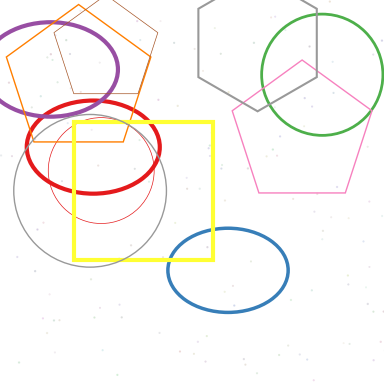[{"shape": "circle", "thickness": 0.5, "radius": 0.69, "center": [0.263, 0.557]}, {"shape": "oval", "thickness": 3, "radius": 0.86, "center": [0.242, 0.618]}, {"shape": "oval", "thickness": 2.5, "radius": 0.78, "center": [0.592, 0.298]}, {"shape": "circle", "thickness": 2, "radius": 0.79, "center": [0.837, 0.806]}, {"shape": "oval", "thickness": 3, "radius": 0.88, "center": [0.131, 0.82]}, {"shape": "pentagon", "thickness": 1, "radius": 0.99, "center": [0.204, 0.791]}, {"shape": "square", "thickness": 3, "radius": 0.9, "center": [0.373, 0.504]}, {"shape": "pentagon", "thickness": 0.5, "radius": 0.71, "center": [0.275, 0.871]}, {"shape": "pentagon", "thickness": 1, "radius": 0.95, "center": [0.785, 0.653]}, {"shape": "hexagon", "thickness": 1.5, "radius": 0.89, "center": [0.669, 0.888]}, {"shape": "circle", "thickness": 1, "radius": 0.99, "center": [0.234, 0.504]}]